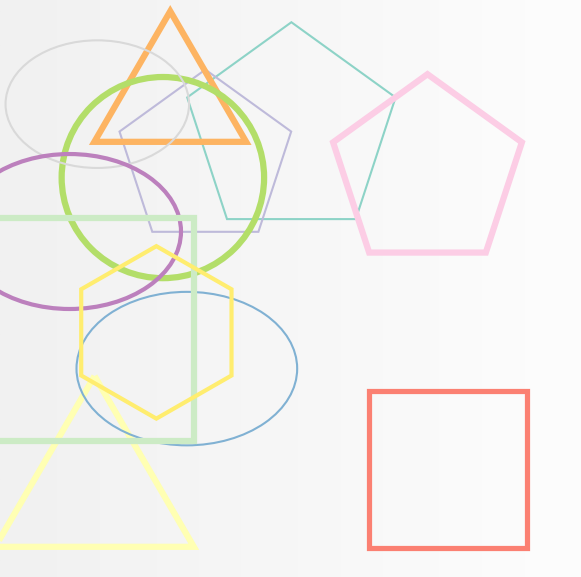[{"shape": "pentagon", "thickness": 1, "radius": 0.94, "center": [0.501, 0.772]}, {"shape": "triangle", "thickness": 3, "radius": 0.99, "center": [0.163, 0.151]}, {"shape": "pentagon", "thickness": 1, "radius": 0.78, "center": [0.353, 0.723]}, {"shape": "square", "thickness": 2.5, "radius": 0.68, "center": [0.77, 0.186]}, {"shape": "oval", "thickness": 1, "radius": 0.95, "center": [0.321, 0.361]}, {"shape": "triangle", "thickness": 3, "radius": 0.75, "center": [0.293, 0.829]}, {"shape": "circle", "thickness": 3, "radius": 0.87, "center": [0.28, 0.692]}, {"shape": "pentagon", "thickness": 3, "radius": 0.85, "center": [0.735, 0.7]}, {"shape": "oval", "thickness": 1, "radius": 0.79, "center": [0.167, 0.819]}, {"shape": "oval", "thickness": 2, "radius": 0.96, "center": [0.12, 0.598]}, {"shape": "square", "thickness": 3, "radius": 0.97, "center": [0.14, 0.428]}, {"shape": "hexagon", "thickness": 2, "radius": 0.75, "center": [0.269, 0.424]}]